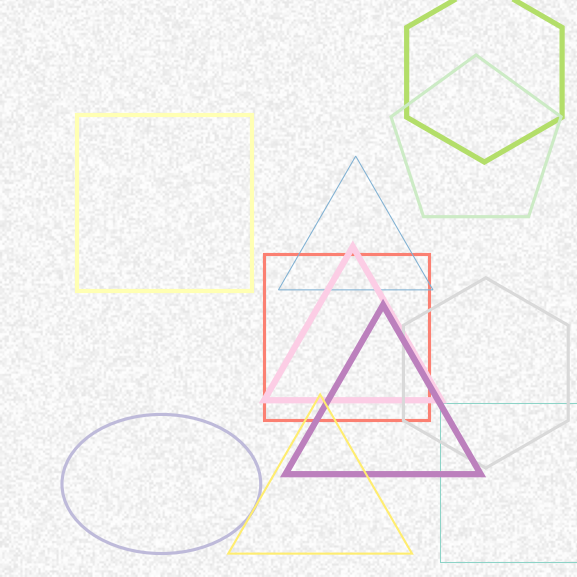[{"shape": "square", "thickness": 0.5, "radius": 0.69, "center": [0.899, 0.164]}, {"shape": "square", "thickness": 2, "radius": 0.76, "center": [0.285, 0.647]}, {"shape": "oval", "thickness": 1.5, "radius": 0.86, "center": [0.279, 0.161]}, {"shape": "square", "thickness": 1.5, "radius": 0.72, "center": [0.6, 0.416]}, {"shape": "triangle", "thickness": 0.5, "radius": 0.77, "center": [0.616, 0.574]}, {"shape": "hexagon", "thickness": 2.5, "radius": 0.78, "center": [0.839, 0.874]}, {"shape": "triangle", "thickness": 3, "radius": 0.89, "center": [0.611, 0.395]}, {"shape": "hexagon", "thickness": 1.5, "radius": 0.82, "center": [0.841, 0.353]}, {"shape": "triangle", "thickness": 3, "radius": 0.98, "center": [0.663, 0.276]}, {"shape": "pentagon", "thickness": 1.5, "radius": 0.77, "center": [0.824, 0.749]}, {"shape": "triangle", "thickness": 1, "radius": 0.92, "center": [0.554, 0.132]}]